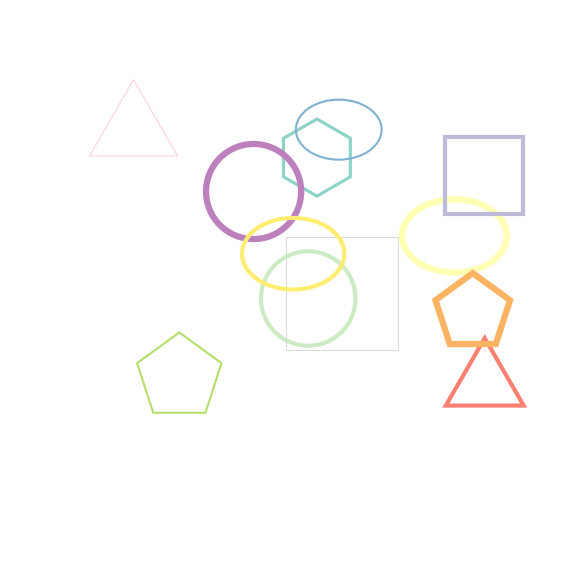[{"shape": "hexagon", "thickness": 1.5, "radius": 0.33, "center": [0.549, 0.726]}, {"shape": "oval", "thickness": 3, "radius": 0.45, "center": [0.787, 0.591]}, {"shape": "square", "thickness": 2, "radius": 0.34, "center": [0.837, 0.695]}, {"shape": "triangle", "thickness": 2, "radius": 0.39, "center": [0.839, 0.336]}, {"shape": "oval", "thickness": 1, "radius": 0.37, "center": [0.587, 0.775]}, {"shape": "pentagon", "thickness": 3, "radius": 0.34, "center": [0.819, 0.458]}, {"shape": "pentagon", "thickness": 1, "radius": 0.38, "center": [0.31, 0.347]}, {"shape": "triangle", "thickness": 0.5, "radius": 0.44, "center": [0.231, 0.773]}, {"shape": "square", "thickness": 0.5, "radius": 0.49, "center": [0.592, 0.491]}, {"shape": "circle", "thickness": 3, "radius": 0.41, "center": [0.439, 0.667]}, {"shape": "circle", "thickness": 2, "radius": 0.41, "center": [0.534, 0.482]}, {"shape": "oval", "thickness": 2, "radius": 0.44, "center": [0.508, 0.56]}]